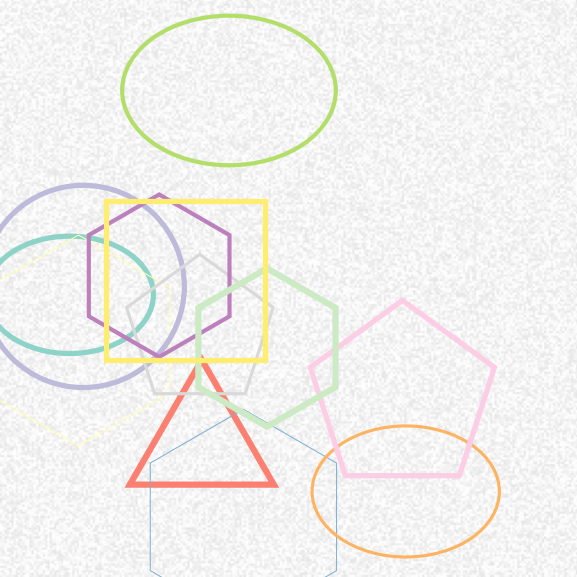[{"shape": "oval", "thickness": 2.5, "radius": 0.73, "center": [0.12, 0.489]}, {"shape": "hexagon", "thickness": 0.5, "radius": 0.91, "center": [0.136, 0.41]}, {"shape": "circle", "thickness": 2.5, "radius": 0.88, "center": [0.144, 0.503]}, {"shape": "triangle", "thickness": 3, "radius": 0.72, "center": [0.349, 0.232]}, {"shape": "hexagon", "thickness": 0.5, "radius": 0.93, "center": [0.421, 0.104]}, {"shape": "oval", "thickness": 1.5, "radius": 0.81, "center": [0.703, 0.148]}, {"shape": "oval", "thickness": 2, "radius": 0.92, "center": [0.397, 0.842]}, {"shape": "pentagon", "thickness": 2.5, "radius": 0.84, "center": [0.697, 0.311]}, {"shape": "pentagon", "thickness": 1.5, "radius": 0.67, "center": [0.346, 0.425]}, {"shape": "hexagon", "thickness": 2, "radius": 0.7, "center": [0.276, 0.522]}, {"shape": "hexagon", "thickness": 3, "radius": 0.69, "center": [0.462, 0.397]}, {"shape": "square", "thickness": 2.5, "radius": 0.69, "center": [0.321, 0.513]}]